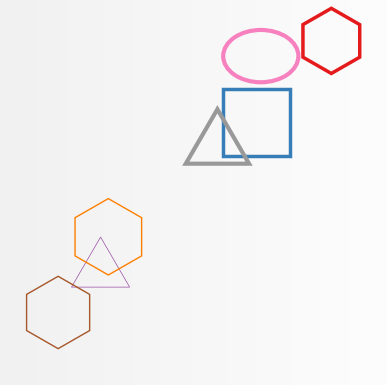[{"shape": "hexagon", "thickness": 2.5, "radius": 0.42, "center": [0.855, 0.894]}, {"shape": "square", "thickness": 2.5, "radius": 0.43, "center": [0.663, 0.683]}, {"shape": "triangle", "thickness": 0.5, "radius": 0.43, "center": [0.26, 0.298]}, {"shape": "hexagon", "thickness": 1, "radius": 0.5, "center": [0.28, 0.385]}, {"shape": "hexagon", "thickness": 1, "radius": 0.47, "center": [0.15, 0.188]}, {"shape": "oval", "thickness": 3, "radius": 0.49, "center": [0.673, 0.854]}, {"shape": "triangle", "thickness": 3, "radius": 0.47, "center": [0.561, 0.622]}]